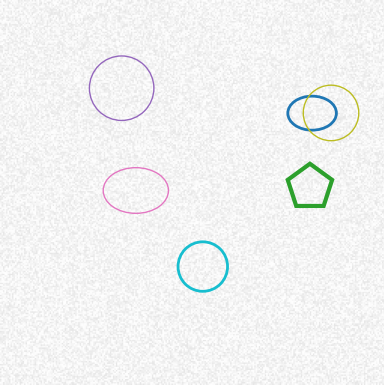[{"shape": "oval", "thickness": 2, "radius": 0.32, "center": [0.811, 0.706]}, {"shape": "pentagon", "thickness": 3, "radius": 0.3, "center": [0.805, 0.514]}, {"shape": "circle", "thickness": 1, "radius": 0.42, "center": [0.316, 0.771]}, {"shape": "oval", "thickness": 1, "radius": 0.42, "center": [0.353, 0.505]}, {"shape": "circle", "thickness": 1, "radius": 0.36, "center": [0.86, 0.707]}, {"shape": "circle", "thickness": 2, "radius": 0.32, "center": [0.527, 0.308]}]